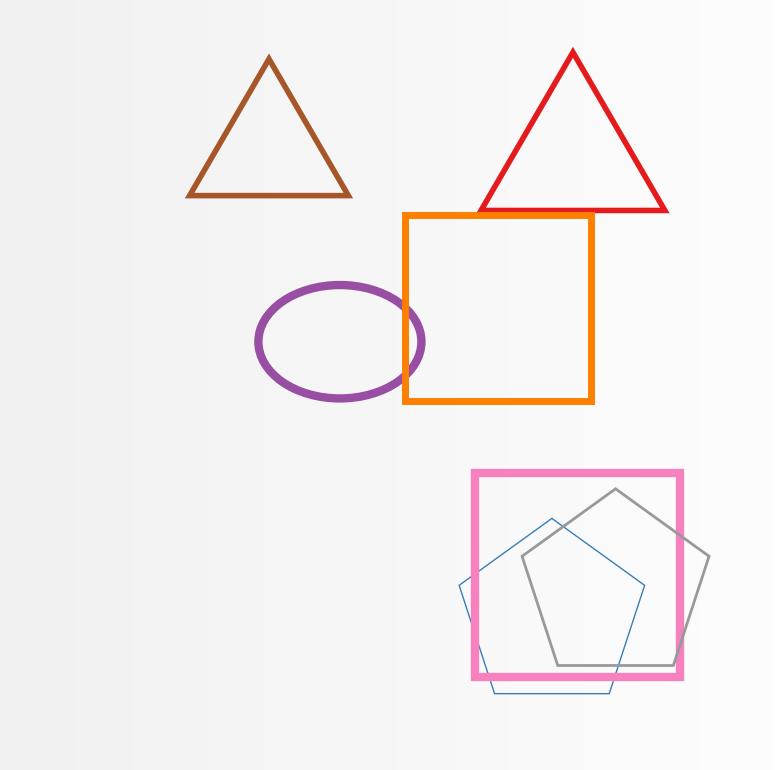[{"shape": "triangle", "thickness": 2, "radius": 0.68, "center": [0.739, 0.795]}, {"shape": "pentagon", "thickness": 0.5, "radius": 0.63, "center": [0.712, 0.201]}, {"shape": "oval", "thickness": 3, "radius": 0.53, "center": [0.439, 0.556]}, {"shape": "square", "thickness": 2.5, "radius": 0.6, "center": [0.643, 0.6]}, {"shape": "triangle", "thickness": 2, "radius": 0.59, "center": [0.347, 0.805]}, {"shape": "square", "thickness": 3, "radius": 0.66, "center": [0.745, 0.253]}, {"shape": "pentagon", "thickness": 1, "radius": 0.63, "center": [0.794, 0.238]}]